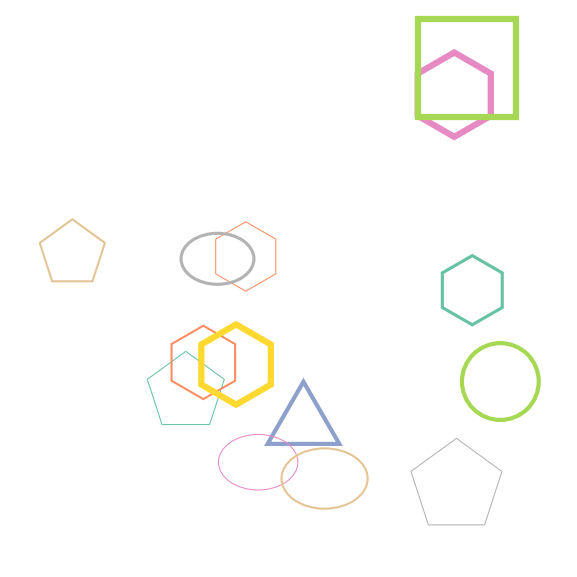[{"shape": "pentagon", "thickness": 0.5, "radius": 0.35, "center": [0.322, 0.321]}, {"shape": "hexagon", "thickness": 1.5, "radius": 0.3, "center": [0.818, 0.497]}, {"shape": "hexagon", "thickness": 0.5, "radius": 0.3, "center": [0.426, 0.555]}, {"shape": "hexagon", "thickness": 1, "radius": 0.32, "center": [0.352, 0.372]}, {"shape": "triangle", "thickness": 2, "radius": 0.36, "center": [0.525, 0.266]}, {"shape": "oval", "thickness": 0.5, "radius": 0.34, "center": [0.447, 0.199]}, {"shape": "hexagon", "thickness": 3, "radius": 0.37, "center": [0.787, 0.835]}, {"shape": "square", "thickness": 3, "radius": 0.42, "center": [0.809, 0.882]}, {"shape": "circle", "thickness": 2, "radius": 0.33, "center": [0.866, 0.338]}, {"shape": "hexagon", "thickness": 3, "radius": 0.35, "center": [0.409, 0.368]}, {"shape": "oval", "thickness": 1, "radius": 0.37, "center": [0.562, 0.17]}, {"shape": "pentagon", "thickness": 1, "radius": 0.3, "center": [0.125, 0.56]}, {"shape": "oval", "thickness": 1.5, "radius": 0.32, "center": [0.377, 0.551]}, {"shape": "pentagon", "thickness": 0.5, "radius": 0.41, "center": [0.79, 0.157]}]